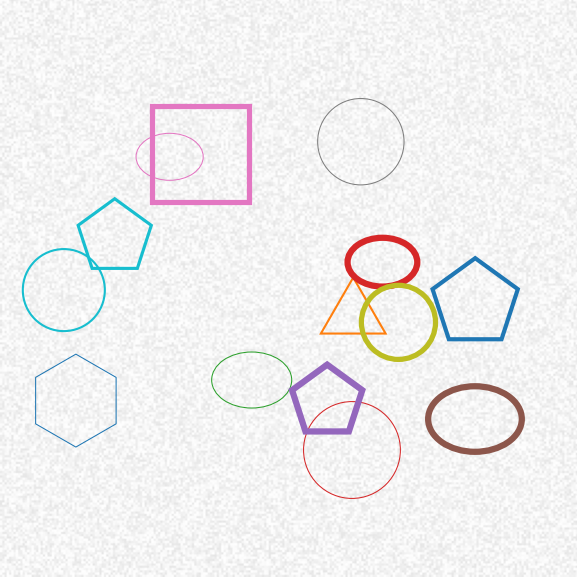[{"shape": "pentagon", "thickness": 2, "radius": 0.39, "center": [0.823, 0.474]}, {"shape": "hexagon", "thickness": 0.5, "radius": 0.4, "center": [0.131, 0.305]}, {"shape": "triangle", "thickness": 1, "radius": 0.32, "center": [0.612, 0.454]}, {"shape": "oval", "thickness": 0.5, "radius": 0.35, "center": [0.436, 0.341]}, {"shape": "circle", "thickness": 0.5, "radius": 0.42, "center": [0.609, 0.22]}, {"shape": "oval", "thickness": 3, "radius": 0.3, "center": [0.662, 0.545]}, {"shape": "pentagon", "thickness": 3, "radius": 0.32, "center": [0.567, 0.304]}, {"shape": "oval", "thickness": 3, "radius": 0.41, "center": [0.822, 0.274]}, {"shape": "square", "thickness": 2.5, "radius": 0.42, "center": [0.347, 0.733]}, {"shape": "oval", "thickness": 0.5, "radius": 0.29, "center": [0.294, 0.728]}, {"shape": "circle", "thickness": 0.5, "radius": 0.37, "center": [0.625, 0.754]}, {"shape": "circle", "thickness": 2.5, "radius": 0.32, "center": [0.69, 0.441]}, {"shape": "circle", "thickness": 1, "radius": 0.36, "center": [0.111, 0.497]}, {"shape": "pentagon", "thickness": 1.5, "radius": 0.33, "center": [0.199, 0.588]}]